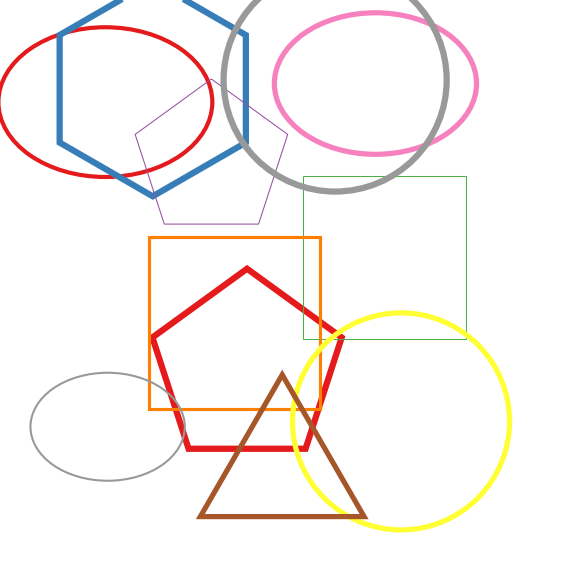[{"shape": "oval", "thickness": 2, "radius": 0.93, "center": [0.182, 0.822]}, {"shape": "pentagon", "thickness": 3, "radius": 0.86, "center": [0.428, 0.361]}, {"shape": "hexagon", "thickness": 3, "radius": 0.93, "center": [0.264, 0.845]}, {"shape": "square", "thickness": 0.5, "radius": 0.71, "center": [0.666, 0.554]}, {"shape": "pentagon", "thickness": 0.5, "radius": 0.69, "center": [0.366, 0.723]}, {"shape": "square", "thickness": 1.5, "radius": 0.74, "center": [0.406, 0.439]}, {"shape": "circle", "thickness": 2.5, "radius": 0.94, "center": [0.694, 0.269]}, {"shape": "triangle", "thickness": 2.5, "radius": 0.82, "center": [0.489, 0.186]}, {"shape": "oval", "thickness": 2.5, "radius": 0.88, "center": [0.65, 0.854]}, {"shape": "circle", "thickness": 3, "radius": 0.97, "center": [0.58, 0.861]}, {"shape": "oval", "thickness": 1, "radius": 0.67, "center": [0.186, 0.26]}]